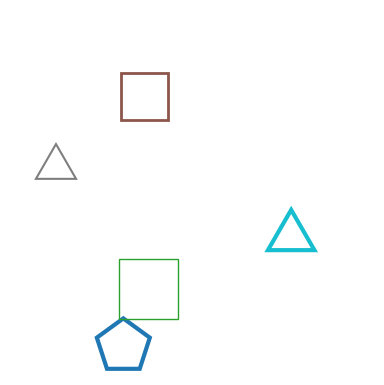[{"shape": "pentagon", "thickness": 3, "radius": 0.36, "center": [0.32, 0.101]}, {"shape": "square", "thickness": 1, "radius": 0.38, "center": [0.386, 0.249]}, {"shape": "square", "thickness": 2, "radius": 0.31, "center": [0.376, 0.75]}, {"shape": "triangle", "thickness": 1.5, "radius": 0.3, "center": [0.145, 0.566]}, {"shape": "triangle", "thickness": 3, "radius": 0.35, "center": [0.756, 0.385]}]